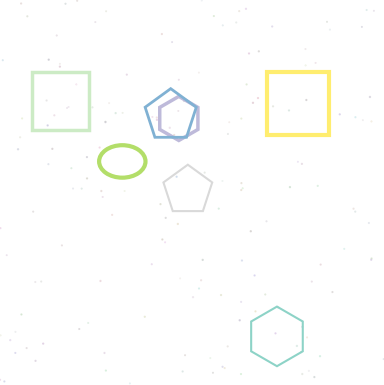[{"shape": "hexagon", "thickness": 1.5, "radius": 0.39, "center": [0.719, 0.126]}, {"shape": "hexagon", "thickness": 2.5, "radius": 0.29, "center": [0.464, 0.692]}, {"shape": "pentagon", "thickness": 2, "radius": 0.35, "center": [0.443, 0.7]}, {"shape": "oval", "thickness": 3, "radius": 0.3, "center": [0.318, 0.581]}, {"shape": "pentagon", "thickness": 1.5, "radius": 0.33, "center": [0.488, 0.506]}, {"shape": "square", "thickness": 2.5, "radius": 0.37, "center": [0.157, 0.738]}, {"shape": "square", "thickness": 3, "radius": 0.4, "center": [0.773, 0.731]}]